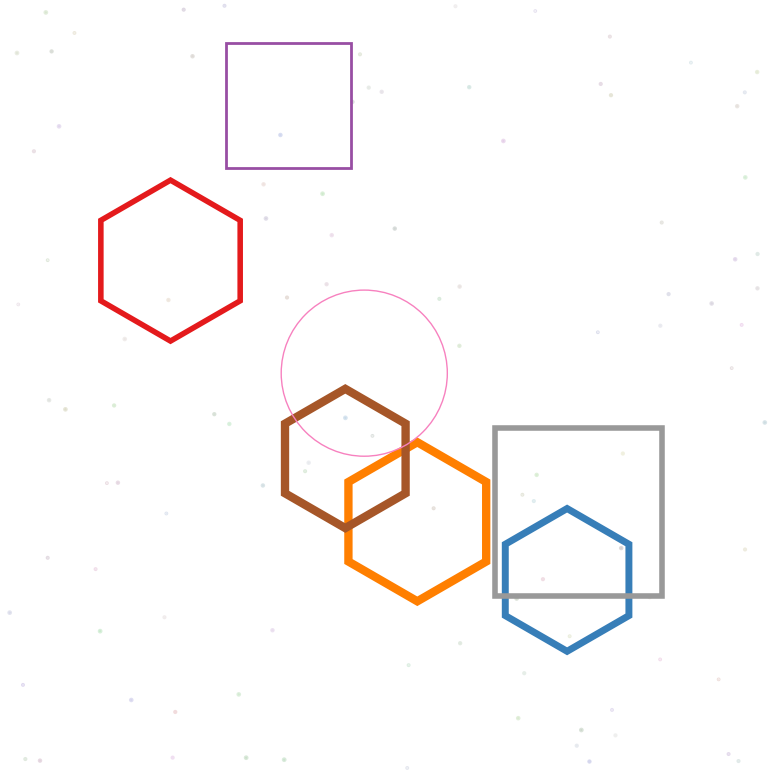[{"shape": "hexagon", "thickness": 2, "radius": 0.52, "center": [0.221, 0.662]}, {"shape": "hexagon", "thickness": 2.5, "radius": 0.46, "center": [0.736, 0.247]}, {"shape": "square", "thickness": 1, "radius": 0.41, "center": [0.375, 0.863]}, {"shape": "hexagon", "thickness": 3, "radius": 0.52, "center": [0.542, 0.322]}, {"shape": "hexagon", "thickness": 3, "radius": 0.45, "center": [0.448, 0.405]}, {"shape": "circle", "thickness": 0.5, "radius": 0.54, "center": [0.473, 0.515]}, {"shape": "square", "thickness": 2, "radius": 0.54, "center": [0.751, 0.335]}]